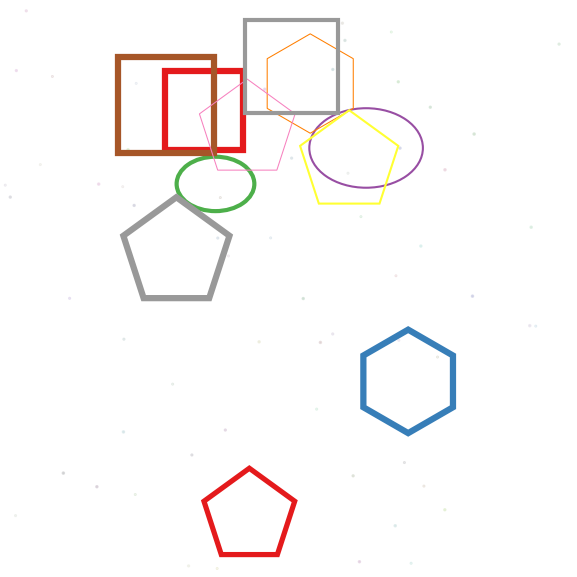[{"shape": "pentagon", "thickness": 2.5, "radius": 0.41, "center": [0.432, 0.106]}, {"shape": "square", "thickness": 3, "radius": 0.34, "center": [0.353, 0.807]}, {"shape": "hexagon", "thickness": 3, "radius": 0.45, "center": [0.707, 0.339]}, {"shape": "oval", "thickness": 2, "radius": 0.34, "center": [0.373, 0.681]}, {"shape": "oval", "thickness": 1, "radius": 0.49, "center": [0.634, 0.743]}, {"shape": "hexagon", "thickness": 0.5, "radius": 0.43, "center": [0.537, 0.854]}, {"shape": "pentagon", "thickness": 1, "radius": 0.45, "center": [0.605, 0.719]}, {"shape": "square", "thickness": 3, "radius": 0.42, "center": [0.288, 0.817]}, {"shape": "pentagon", "thickness": 0.5, "radius": 0.44, "center": [0.428, 0.775]}, {"shape": "pentagon", "thickness": 3, "radius": 0.48, "center": [0.305, 0.561]}, {"shape": "square", "thickness": 2, "radius": 0.4, "center": [0.504, 0.884]}]